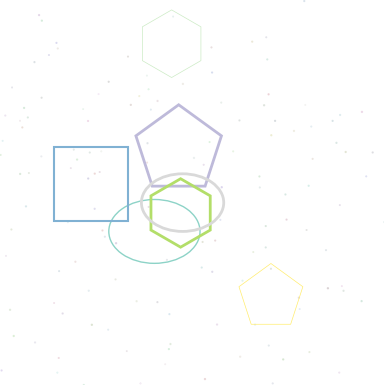[{"shape": "oval", "thickness": 1, "radius": 0.59, "center": [0.401, 0.399]}, {"shape": "pentagon", "thickness": 2, "radius": 0.58, "center": [0.464, 0.611]}, {"shape": "square", "thickness": 1.5, "radius": 0.48, "center": [0.236, 0.522]}, {"shape": "hexagon", "thickness": 2, "radius": 0.44, "center": [0.469, 0.447]}, {"shape": "oval", "thickness": 2, "radius": 0.53, "center": [0.474, 0.474]}, {"shape": "hexagon", "thickness": 0.5, "radius": 0.44, "center": [0.446, 0.886]}, {"shape": "pentagon", "thickness": 0.5, "radius": 0.44, "center": [0.704, 0.228]}]